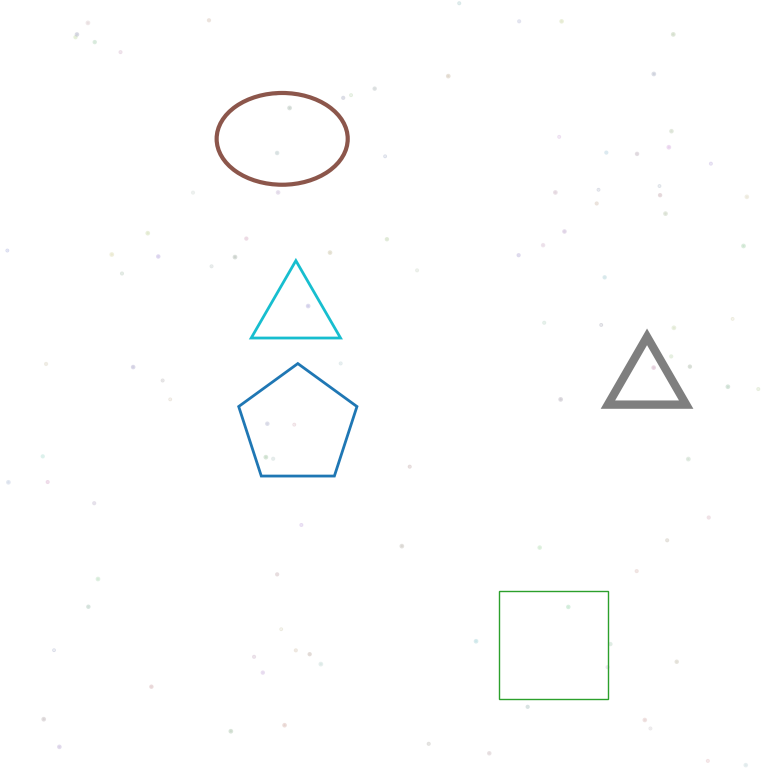[{"shape": "pentagon", "thickness": 1, "radius": 0.4, "center": [0.387, 0.447]}, {"shape": "square", "thickness": 0.5, "radius": 0.35, "center": [0.719, 0.162]}, {"shape": "oval", "thickness": 1.5, "radius": 0.43, "center": [0.366, 0.82]}, {"shape": "triangle", "thickness": 3, "radius": 0.29, "center": [0.84, 0.504]}, {"shape": "triangle", "thickness": 1, "radius": 0.33, "center": [0.384, 0.595]}]